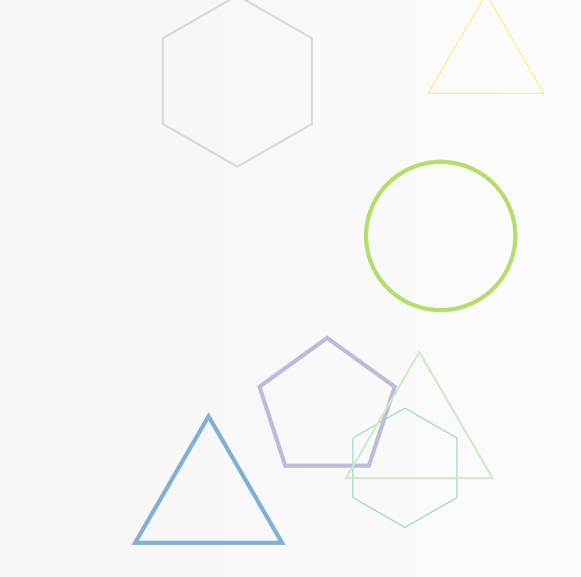[{"shape": "hexagon", "thickness": 0.5, "radius": 0.52, "center": [0.697, 0.189]}, {"shape": "pentagon", "thickness": 2, "radius": 0.61, "center": [0.563, 0.292]}, {"shape": "triangle", "thickness": 2, "radius": 0.73, "center": [0.359, 0.132]}, {"shape": "circle", "thickness": 2, "radius": 0.64, "center": [0.758, 0.591]}, {"shape": "hexagon", "thickness": 1, "radius": 0.74, "center": [0.408, 0.859]}, {"shape": "triangle", "thickness": 1, "radius": 0.73, "center": [0.721, 0.244]}, {"shape": "triangle", "thickness": 0.5, "radius": 0.57, "center": [0.836, 0.895]}]